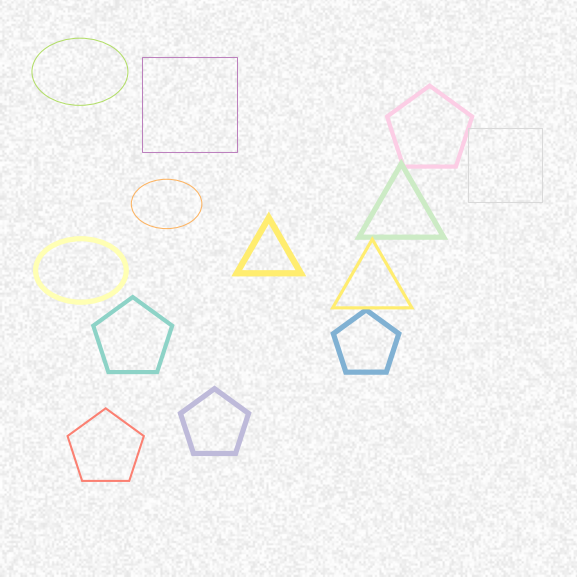[{"shape": "pentagon", "thickness": 2, "radius": 0.36, "center": [0.23, 0.413]}, {"shape": "oval", "thickness": 2.5, "radius": 0.39, "center": [0.14, 0.531]}, {"shape": "pentagon", "thickness": 2.5, "radius": 0.31, "center": [0.371, 0.264]}, {"shape": "pentagon", "thickness": 1, "radius": 0.35, "center": [0.183, 0.223]}, {"shape": "pentagon", "thickness": 2.5, "radius": 0.3, "center": [0.634, 0.403]}, {"shape": "oval", "thickness": 0.5, "radius": 0.31, "center": [0.288, 0.646]}, {"shape": "oval", "thickness": 0.5, "radius": 0.42, "center": [0.138, 0.875]}, {"shape": "pentagon", "thickness": 2, "radius": 0.39, "center": [0.744, 0.773]}, {"shape": "square", "thickness": 0.5, "radius": 0.32, "center": [0.874, 0.714]}, {"shape": "square", "thickness": 0.5, "radius": 0.41, "center": [0.327, 0.818]}, {"shape": "triangle", "thickness": 2.5, "radius": 0.42, "center": [0.695, 0.631]}, {"shape": "triangle", "thickness": 3, "radius": 0.32, "center": [0.465, 0.558]}, {"shape": "triangle", "thickness": 1.5, "radius": 0.4, "center": [0.645, 0.506]}]